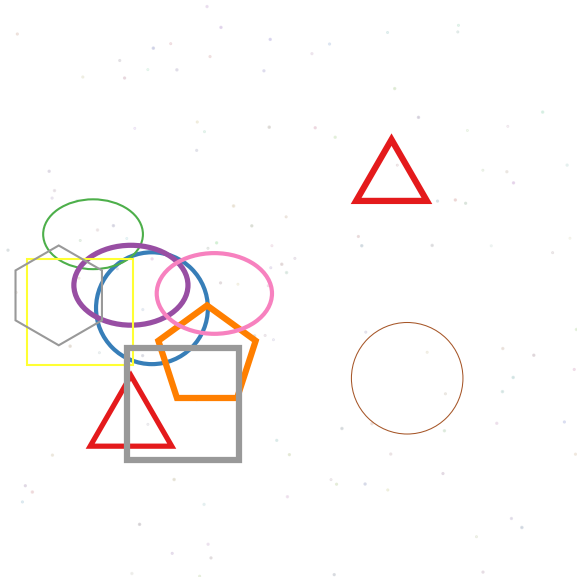[{"shape": "triangle", "thickness": 3, "radius": 0.35, "center": [0.678, 0.687]}, {"shape": "triangle", "thickness": 2.5, "radius": 0.41, "center": [0.227, 0.267]}, {"shape": "circle", "thickness": 2, "radius": 0.48, "center": [0.263, 0.465]}, {"shape": "oval", "thickness": 1, "radius": 0.43, "center": [0.161, 0.594]}, {"shape": "oval", "thickness": 2.5, "radius": 0.49, "center": [0.227, 0.505]}, {"shape": "pentagon", "thickness": 3, "radius": 0.44, "center": [0.358, 0.382]}, {"shape": "square", "thickness": 1, "radius": 0.46, "center": [0.138, 0.459]}, {"shape": "circle", "thickness": 0.5, "radius": 0.48, "center": [0.705, 0.344]}, {"shape": "oval", "thickness": 2, "radius": 0.5, "center": [0.371, 0.491]}, {"shape": "hexagon", "thickness": 1, "radius": 0.43, "center": [0.102, 0.488]}, {"shape": "square", "thickness": 3, "radius": 0.48, "center": [0.317, 0.3]}]